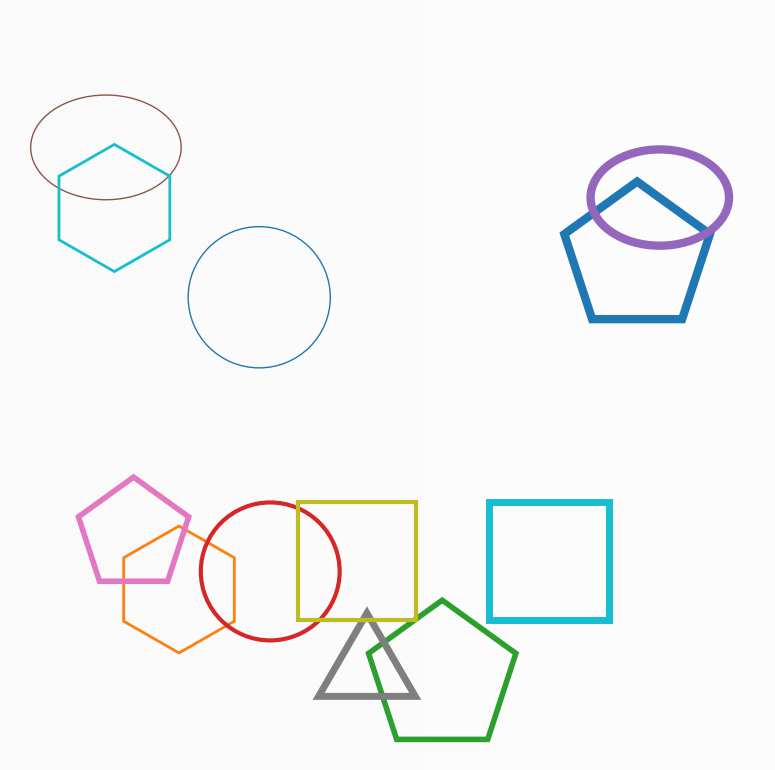[{"shape": "circle", "thickness": 0.5, "radius": 0.46, "center": [0.334, 0.614]}, {"shape": "pentagon", "thickness": 3, "radius": 0.49, "center": [0.822, 0.665]}, {"shape": "hexagon", "thickness": 1, "radius": 0.41, "center": [0.231, 0.234]}, {"shape": "pentagon", "thickness": 2, "radius": 0.5, "center": [0.571, 0.121]}, {"shape": "circle", "thickness": 1.5, "radius": 0.45, "center": [0.349, 0.258]}, {"shape": "oval", "thickness": 3, "radius": 0.45, "center": [0.851, 0.743]}, {"shape": "oval", "thickness": 0.5, "radius": 0.49, "center": [0.137, 0.809]}, {"shape": "pentagon", "thickness": 2, "radius": 0.37, "center": [0.172, 0.306]}, {"shape": "triangle", "thickness": 2.5, "radius": 0.36, "center": [0.473, 0.132]}, {"shape": "square", "thickness": 1.5, "radius": 0.38, "center": [0.461, 0.271]}, {"shape": "square", "thickness": 2.5, "radius": 0.38, "center": [0.708, 0.271]}, {"shape": "hexagon", "thickness": 1, "radius": 0.41, "center": [0.148, 0.73]}]